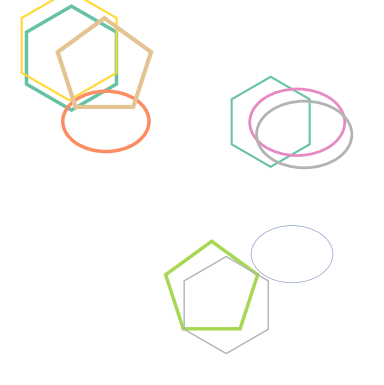[{"shape": "hexagon", "thickness": 2.5, "radius": 0.67, "center": [0.186, 0.849]}, {"shape": "hexagon", "thickness": 1.5, "radius": 0.58, "center": [0.703, 0.684]}, {"shape": "oval", "thickness": 2.5, "radius": 0.56, "center": [0.275, 0.685]}, {"shape": "oval", "thickness": 0.5, "radius": 0.53, "center": [0.759, 0.34]}, {"shape": "oval", "thickness": 2, "radius": 0.62, "center": [0.772, 0.682]}, {"shape": "pentagon", "thickness": 2.5, "radius": 0.63, "center": [0.55, 0.248]}, {"shape": "hexagon", "thickness": 1.5, "radius": 0.71, "center": [0.179, 0.882]}, {"shape": "pentagon", "thickness": 3, "radius": 0.64, "center": [0.271, 0.825]}, {"shape": "hexagon", "thickness": 1, "radius": 0.63, "center": [0.588, 0.208]}, {"shape": "oval", "thickness": 2, "radius": 0.62, "center": [0.79, 0.651]}]